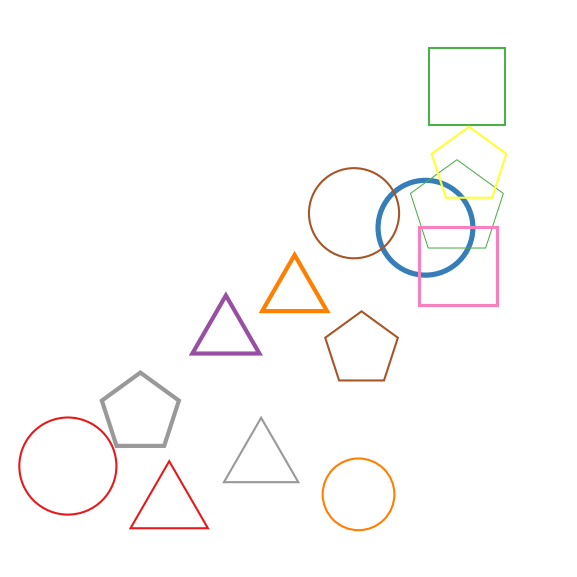[{"shape": "triangle", "thickness": 1, "radius": 0.39, "center": [0.293, 0.123]}, {"shape": "circle", "thickness": 1, "radius": 0.42, "center": [0.118, 0.192]}, {"shape": "circle", "thickness": 2.5, "radius": 0.41, "center": [0.737, 0.605]}, {"shape": "pentagon", "thickness": 0.5, "radius": 0.42, "center": [0.791, 0.638]}, {"shape": "square", "thickness": 1, "radius": 0.33, "center": [0.809, 0.85]}, {"shape": "triangle", "thickness": 2, "radius": 0.34, "center": [0.391, 0.42]}, {"shape": "triangle", "thickness": 2, "radius": 0.32, "center": [0.51, 0.493]}, {"shape": "circle", "thickness": 1, "radius": 0.31, "center": [0.621, 0.143]}, {"shape": "pentagon", "thickness": 1, "radius": 0.34, "center": [0.812, 0.712]}, {"shape": "circle", "thickness": 1, "radius": 0.39, "center": [0.613, 0.63]}, {"shape": "pentagon", "thickness": 1, "radius": 0.33, "center": [0.626, 0.394]}, {"shape": "square", "thickness": 1.5, "radius": 0.34, "center": [0.793, 0.539]}, {"shape": "triangle", "thickness": 1, "radius": 0.37, "center": [0.452, 0.201]}, {"shape": "pentagon", "thickness": 2, "radius": 0.35, "center": [0.243, 0.284]}]